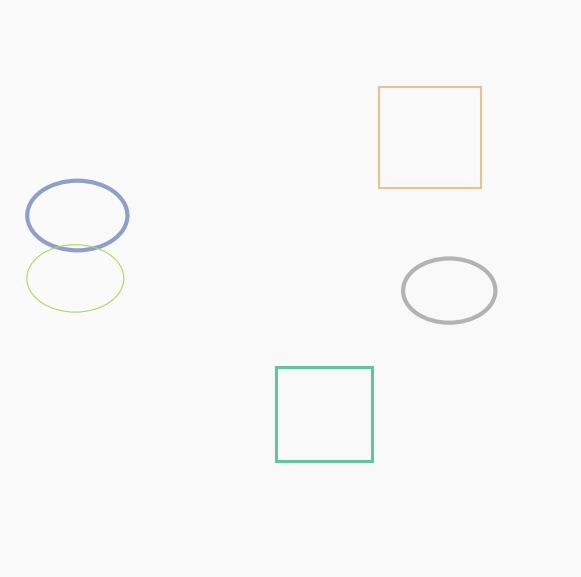[{"shape": "square", "thickness": 1.5, "radius": 0.41, "center": [0.557, 0.282]}, {"shape": "oval", "thickness": 2, "radius": 0.43, "center": [0.133, 0.626]}, {"shape": "oval", "thickness": 0.5, "radius": 0.42, "center": [0.13, 0.517]}, {"shape": "square", "thickness": 1, "radius": 0.44, "center": [0.74, 0.761]}, {"shape": "oval", "thickness": 2, "radius": 0.4, "center": [0.773, 0.496]}]